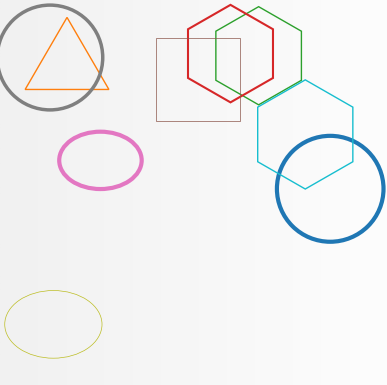[{"shape": "circle", "thickness": 3, "radius": 0.69, "center": [0.852, 0.51]}, {"shape": "triangle", "thickness": 1, "radius": 0.62, "center": [0.173, 0.83]}, {"shape": "hexagon", "thickness": 1, "radius": 0.64, "center": [0.667, 0.855]}, {"shape": "hexagon", "thickness": 1.5, "radius": 0.63, "center": [0.595, 0.861]}, {"shape": "square", "thickness": 0.5, "radius": 0.54, "center": [0.511, 0.793]}, {"shape": "oval", "thickness": 3, "radius": 0.53, "center": [0.259, 0.583]}, {"shape": "circle", "thickness": 2.5, "radius": 0.68, "center": [0.129, 0.851]}, {"shape": "oval", "thickness": 0.5, "radius": 0.63, "center": [0.138, 0.157]}, {"shape": "hexagon", "thickness": 1, "radius": 0.71, "center": [0.788, 0.651]}]